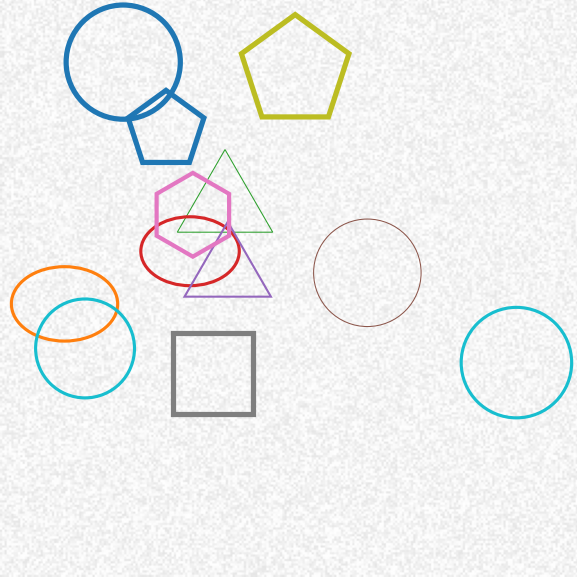[{"shape": "circle", "thickness": 2.5, "radius": 0.49, "center": [0.213, 0.892]}, {"shape": "pentagon", "thickness": 2.5, "radius": 0.34, "center": [0.287, 0.774]}, {"shape": "oval", "thickness": 1.5, "radius": 0.46, "center": [0.112, 0.473]}, {"shape": "triangle", "thickness": 0.5, "radius": 0.48, "center": [0.39, 0.645]}, {"shape": "oval", "thickness": 1.5, "radius": 0.43, "center": [0.329, 0.564]}, {"shape": "triangle", "thickness": 1, "radius": 0.43, "center": [0.394, 0.529]}, {"shape": "circle", "thickness": 0.5, "radius": 0.47, "center": [0.636, 0.527]}, {"shape": "hexagon", "thickness": 2, "radius": 0.36, "center": [0.334, 0.627]}, {"shape": "square", "thickness": 2.5, "radius": 0.35, "center": [0.369, 0.352]}, {"shape": "pentagon", "thickness": 2.5, "radius": 0.49, "center": [0.511, 0.876]}, {"shape": "circle", "thickness": 1.5, "radius": 0.48, "center": [0.894, 0.371]}, {"shape": "circle", "thickness": 1.5, "radius": 0.43, "center": [0.147, 0.396]}]